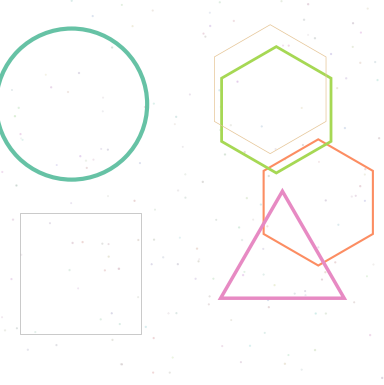[{"shape": "circle", "thickness": 3, "radius": 0.98, "center": [0.186, 0.73]}, {"shape": "hexagon", "thickness": 1.5, "radius": 0.82, "center": [0.827, 0.474]}, {"shape": "triangle", "thickness": 2.5, "radius": 0.93, "center": [0.734, 0.318]}, {"shape": "hexagon", "thickness": 2, "radius": 0.82, "center": [0.718, 0.715]}, {"shape": "hexagon", "thickness": 0.5, "radius": 0.84, "center": [0.702, 0.768]}, {"shape": "square", "thickness": 0.5, "radius": 0.78, "center": [0.208, 0.29]}]